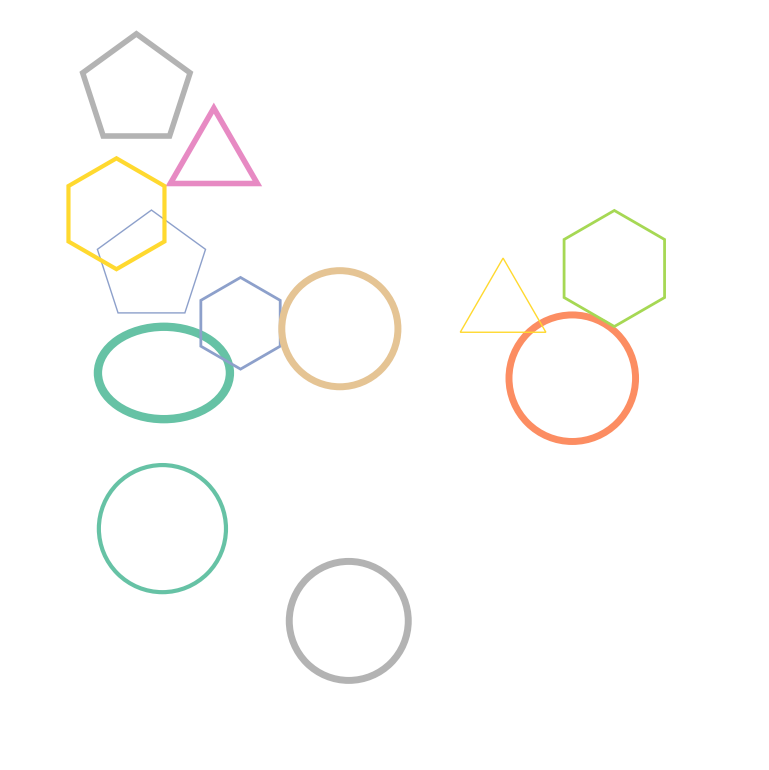[{"shape": "oval", "thickness": 3, "radius": 0.43, "center": [0.213, 0.516]}, {"shape": "circle", "thickness": 1.5, "radius": 0.41, "center": [0.211, 0.313]}, {"shape": "circle", "thickness": 2.5, "radius": 0.41, "center": [0.743, 0.509]}, {"shape": "pentagon", "thickness": 0.5, "radius": 0.37, "center": [0.197, 0.653]}, {"shape": "hexagon", "thickness": 1, "radius": 0.3, "center": [0.312, 0.58]}, {"shape": "triangle", "thickness": 2, "radius": 0.33, "center": [0.278, 0.794]}, {"shape": "hexagon", "thickness": 1, "radius": 0.38, "center": [0.798, 0.651]}, {"shape": "triangle", "thickness": 0.5, "radius": 0.32, "center": [0.653, 0.601]}, {"shape": "hexagon", "thickness": 1.5, "radius": 0.36, "center": [0.151, 0.722]}, {"shape": "circle", "thickness": 2.5, "radius": 0.38, "center": [0.441, 0.573]}, {"shape": "circle", "thickness": 2.5, "radius": 0.39, "center": [0.453, 0.194]}, {"shape": "pentagon", "thickness": 2, "radius": 0.37, "center": [0.177, 0.883]}]